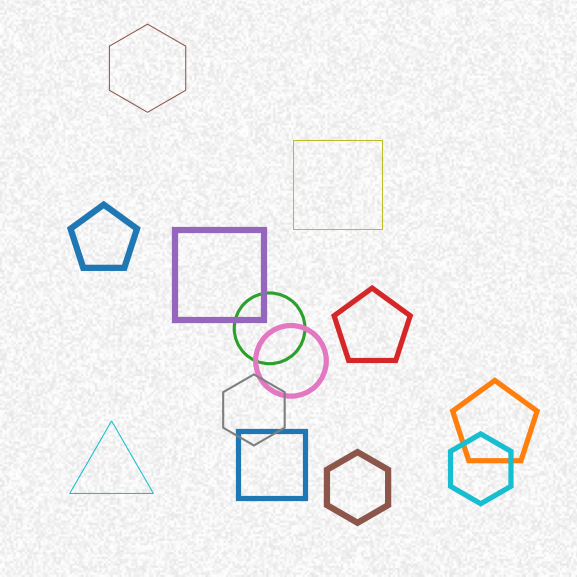[{"shape": "square", "thickness": 2.5, "radius": 0.29, "center": [0.47, 0.195]}, {"shape": "pentagon", "thickness": 3, "radius": 0.3, "center": [0.18, 0.584]}, {"shape": "pentagon", "thickness": 2.5, "radius": 0.38, "center": [0.857, 0.264]}, {"shape": "circle", "thickness": 1.5, "radius": 0.31, "center": [0.467, 0.431]}, {"shape": "pentagon", "thickness": 2.5, "radius": 0.35, "center": [0.644, 0.431]}, {"shape": "square", "thickness": 3, "radius": 0.39, "center": [0.38, 0.523]}, {"shape": "hexagon", "thickness": 3, "radius": 0.31, "center": [0.619, 0.155]}, {"shape": "hexagon", "thickness": 0.5, "radius": 0.38, "center": [0.256, 0.881]}, {"shape": "circle", "thickness": 2.5, "radius": 0.31, "center": [0.504, 0.374]}, {"shape": "hexagon", "thickness": 1, "radius": 0.31, "center": [0.44, 0.289]}, {"shape": "square", "thickness": 0.5, "radius": 0.39, "center": [0.585, 0.68]}, {"shape": "triangle", "thickness": 0.5, "radius": 0.42, "center": [0.193, 0.187]}, {"shape": "hexagon", "thickness": 2.5, "radius": 0.3, "center": [0.832, 0.187]}]